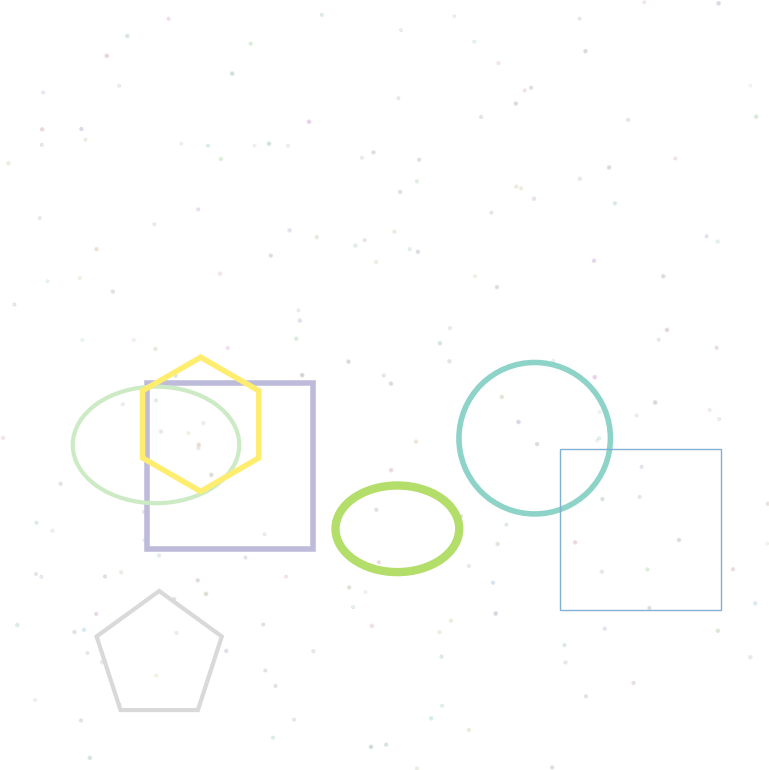[{"shape": "circle", "thickness": 2, "radius": 0.49, "center": [0.694, 0.431]}, {"shape": "square", "thickness": 2, "radius": 0.54, "center": [0.298, 0.394]}, {"shape": "square", "thickness": 0.5, "radius": 0.52, "center": [0.832, 0.312]}, {"shape": "oval", "thickness": 3, "radius": 0.4, "center": [0.516, 0.313]}, {"shape": "pentagon", "thickness": 1.5, "radius": 0.43, "center": [0.207, 0.147]}, {"shape": "oval", "thickness": 1.5, "radius": 0.54, "center": [0.203, 0.422]}, {"shape": "hexagon", "thickness": 2, "radius": 0.44, "center": [0.261, 0.449]}]